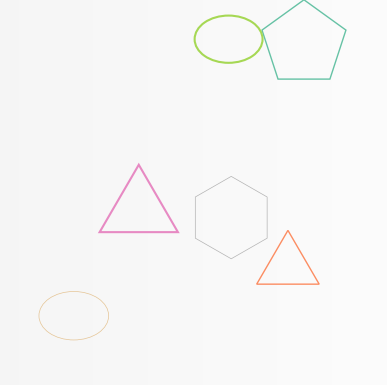[{"shape": "pentagon", "thickness": 1, "radius": 0.57, "center": [0.784, 0.887]}, {"shape": "triangle", "thickness": 1, "radius": 0.47, "center": [0.743, 0.308]}, {"shape": "triangle", "thickness": 1.5, "radius": 0.58, "center": [0.358, 0.455]}, {"shape": "oval", "thickness": 1.5, "radius": 0.44, "center": [0.59, 0.898]}, {"shape": "oval", "thickness": 0.5, "radius": 0.45, "center": [0.19, 0.18]}, {"shape": "hexagon", "thickness": 0.5, "radius": 0.54, "center": [0.597, 0.435]}]